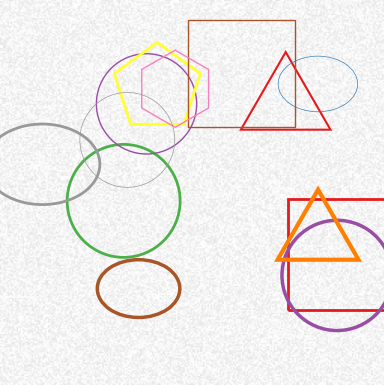[{"shape": "square", "thickness": 2, "radius": 0.72, "center": [0.893, 0.339]}, {"shape": "triangle", "thickness": 1.5, "radius": 0.67, "center": [0.742, 0.73]}, {"shape": "oval", "thickness": 0.5, "radius": 0.52, "center": [0.826, 0.782]}, {"shape": "circle", "thickness": 2, "radius": 0.73, "center": [0.321, 0.478]}, {"shape": "circle", "thickness": 1, "radius": 0.65, "center": [0.381, 0.73]}, {"shape": "circle", "thickness": 2.5, "radius": 0.72, "center": [0.876, 0.285]}, {"shape": "triangle", "thickness": 3, "radius": 0.61, "center": [0.826, 0.386]}, {"shape": "pentagon", "thickness": 2, "radius": 0.59, "center": [0.408, 0.772]}, {"shape": "oval", "thickness": 2.5, "radius": 0.54, "center": [0.36, 0.25]}, {"shape": "square", "thickness": 1, "radius": 0.7, "center": [0.627, 0.809]}, {"shape": "hexagon", "thickness": 1, "radius": 0.5, "center": [0.455, 0.77]}, {"shape": "oval", "thickness": 2, "radius": 0.75, "center": [0.11, 0.573]}, {"shape": "circle", "thickness": 0.5, "radius": 0.62, "center": [0.331, 0.637]}]